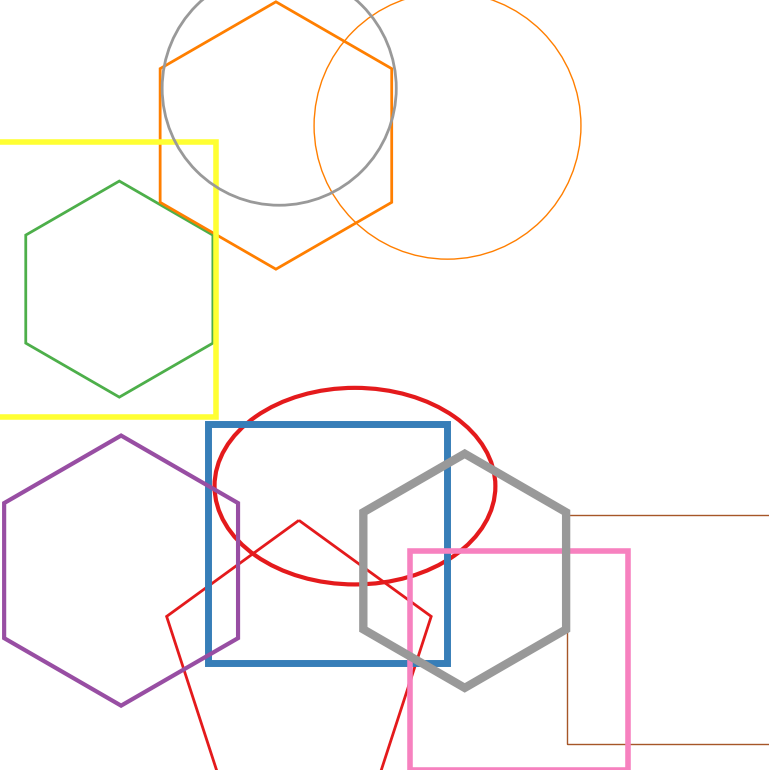[{"shape": "pentagon", "thickness": 1, "radius": 0.9, "center": [0.388, 0.144]}, {"shape": "oval", "thickness": 1.5, "radius": 0.91, "center": [0.461, 0.369]}, {"shape": "square", "thickness": 2.5, "radius": 0.78, "center": [0.426, 0.294]}, {"shape": "hexagon", "thickness": 1, "radius": 0.7, "center": [0.155, 0.625]}, {"shape": "hexagon", "thickness": 1.5, "radius": 0.88, "center": [0.157, 0.259]}, {"shape": "circle", "thickness": 0.5, "radius": 0.87, "center": [0.581, 0.837]}, {"shape": "hexagon", "thickness": 1, "radius": 0.87, "center": [0.358, 0.824]}, {"shape": "square", "thickness": 2, "radius": 0.89, "center": [0.103, 0.637]}, {"shape": "square", "thickness": 0.5, "radius": 0.75, "center": [0.885, 0.182]}, {"shape": "square", "thickness": 2, "radius": 0.71, "center": [0.674, 0.142]}, {"shape": "hexagon", "thickness": 3, "radius": 0.76, "center": [0.604, 0.259]}, {"shape": "circle", "thickness": 1, "radius": 0.76, "center": [0.363, 0.885]}]